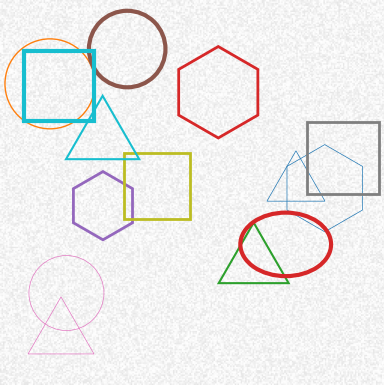[{"shape": "hexagon", "thickness": 0.5, "radius": 0.57, "center": [0.844, 0.511]}, {"shape": "triangle", "thickness": 0.5, "radius": 0.44, "center": [0.769, 0.521]}, {"shape": "circle", "thickness": 1, "radius": 0.58, "center": [0.13, 0.782]}, {"shape": "triangle", "thickness": 1.5, "radius": 0.52, "center": [0.659, 0.317]}, {"shape": "hexagon", "thickness": 2, "radius": 0.59, "center": [0.567, 0.76]}, {"shape": "oval", "thickness": 3, "radius": 0.59, "center": [0.742, 0.365]}, {"shape": "hexagon", "thickness": 2, "radius": 0.44, "center": [0.267, 0.466]}, {"shape": "circle", "thickness": 3, "radius": 0.5, "center": [0.33, 0.873]}, {"shape": "circle", "thickness": 0.5, "radius": 0.49, "center": [0.173, 0.239]}, {"shape": "triangle", "thickness": 0.5, "radius": 0.49, "center": [0.158, 0.13]}, {"shape": "square", "thickness": 2, "radius": 0.47, "center": [0.892, 0.589]}, {"shape": "square", "thickness": 2, "radius": 0.42, "center": [0.408, 0.517]}, {"shape": "square", "thickness": 3, "radius": 0.45, "center": [0.154, 0.777]}, {"shape": "triangle", "thickness": 1.5, "radius": 0.55, "center": [0.267, 0.641]}]